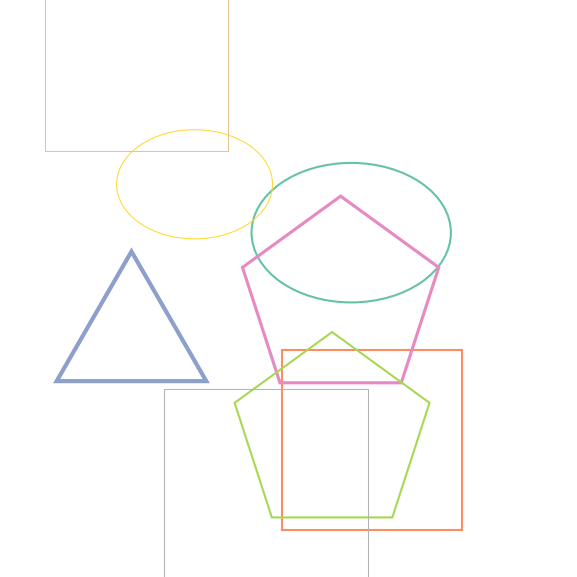[{"shape": "oval", "thickness": 1, "radius": 0.86, "center": [0.608, 0.596]}, {"shape": "square", "thickness": 1, "radius": 0.78, "center": [0.645, 0.237]}, {"shape": "triangle", "thickness": 2, "radius": 0.75, "center": [0.228, 0.414]}, {"shape": "pentagon", "thickness": 1.5, "radius": 0.89, "center": [0.59, 0.481]}, {"shape": "pentagon", "thickness": 1, "radius": 0.89, "center": [0.575, 0.247]}, {"shape": "oval", "thickness": 0.5, "radius": 0.68, "center": [0.337, 0.68]}, {"shape": "square", "thickness": 0.5, "radius": 0.79, "center": [0.237, 0.895]}, {"shape": "square", "thickness": 0.5, "radius": 0.88, "center": [0.461, 0.149]}]